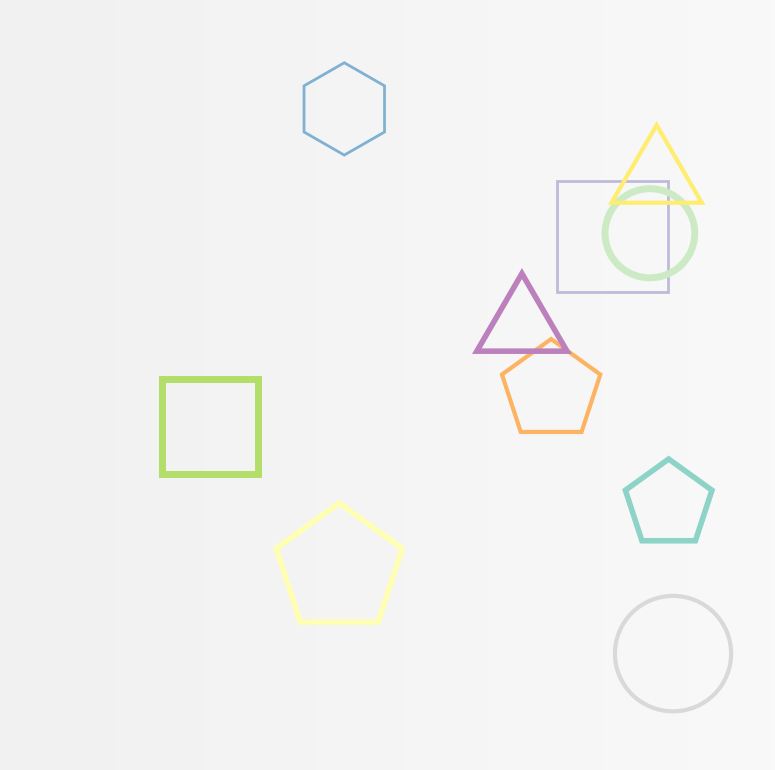[{"shape": "pentagon", "thickness": 2, "radius": 0.29, "center": [0.863, 0.345]}, {"shape": "pentagon", "thickness": 2, "radius": 0.43, "center": [0.438, 0.261]}, {"shape": "square", "thickness": 1, "radius": 0.36, "center": [0.79, 0.693]}, {"shape": "hexagon", "thickness": 1, "radius": 0.3, "center": [0.444, 0.859]}, {"shape": "pentagon", "thickness": 1.5, "radius": 0.33, "center": [0.711, 0.493]}, {"shape": "square", "thickness": 2.5, "radius": 0.31, "center": [0.271, 0.446]}, {"shape": "circle", "thickness": 1.5, "radius": 0.37, "center": [0.868, 0.151]}, {"shape": "triangle", "thickness": 2, "radius": 0.34, "center": [0.673, 0.578]}, {"shape": "circle", "thickness": 2.5, "radius": 0.29, "center": [0.839, 0.697]}, {"shape": "triangle", "thickness": 1.5, "radius": 0.34, "center": [0.847, 0.77]}]